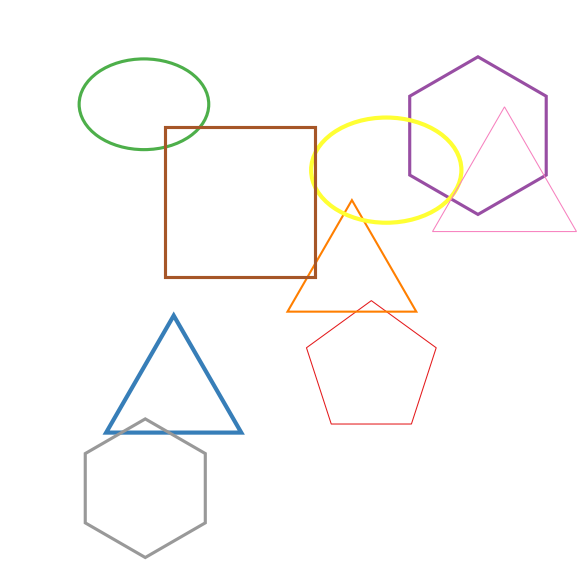[{"shape": "pentagon", "thickness": 0.5, "radius": 0.59, "center": [0.643, 0.36]}, {"shape": "triangle", "thickness": 2, "radius": 0.68, "center": [0.301, 0.318]}, {"shape": "oval", "thickness": 1.5, "radius": 0.56, "center": [0.249, 0.819]}, {"shape": "hexagon", "thickness": 1.5, "radius": 0.68, "center": [0.828, 0.764]}, {"shape": "triangle", "thickness": 1, "radius": 0.64, "center": [0.609, 0.524]}, {"shape": "oval", "thickness": 2, "radius": 0.65, "center": [0.669, 0.705]}, {"shape": "square", "thickness": 1.5, "radius": 0.65, "center": [0.416, 0.65]}, {"shape": "triangle", "thickness": 0.5, "radius": 0.72, "center": [0.874, 0.67]}, {"shape": "hexagon", "thickness": 1.5, "radius": 0.6, "center": [0.252, 0.154]}]